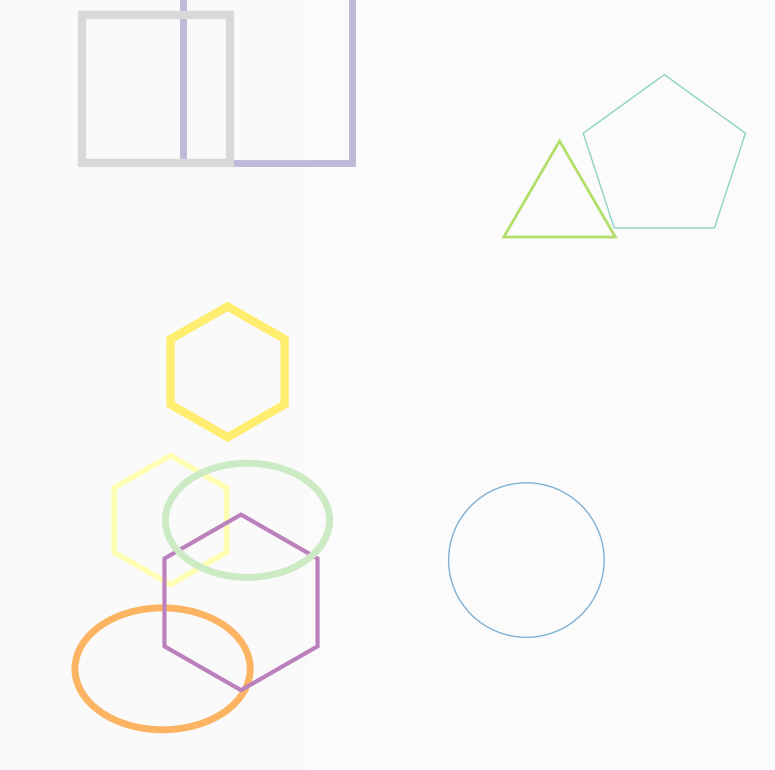[{"shape": "pentagon", "thickness": 0.5, "radius": 0.55, "center": [0.857, 0.793]}, {"shape": "hexagon", "thickness": 2, "radius": 0.42, "center": [0.22, 0.325]}, {"shape": "square", "thickness": 2.5, "radius": 0.55, "center": [0.345, 0.898]}, {"shape": "circle", "thickness": 0.5, "radius": 0.5, "center": [0.679, 0.273]}, {"shape": "oval", "thickness": 2.5, "radius": 0.57, "center": [0.21, 0.131]}, {"shape": "triangle", "thickness": 1, "radius": 0.42, "center": [0.722, 0.734]}, {"shape": "square", "thickness": 3, "radius": 0.48, "center": [0.201, 0.884]}, {"shape": "hexagon", "thickness": 1.5, "radius": 0.57, "center": [0.311, 0.218]}, {"shape": "oval", "thickness": 2.5, "radius": 0.53, "center": [0.319, 0.324]}, {"shape": "hexagon", "thickness": 3, "radius": 0.42, "center": [0.294, 0.517]}]